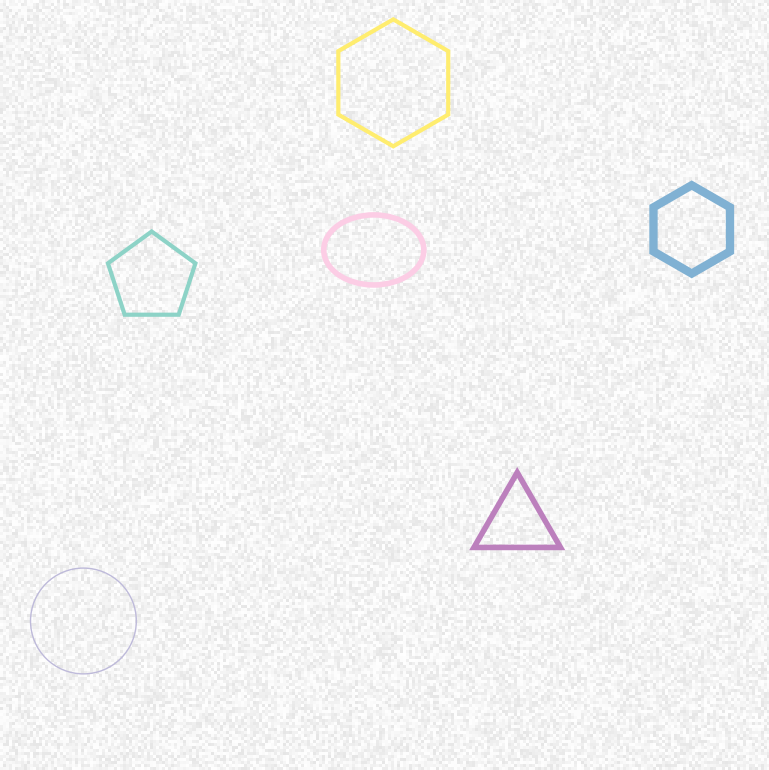[{"shape": "pentagon", "thickness": 1.5, "radius": 0.3, "center": [0.197, 0.64]}, {"shape": "circle", "thickness": 0.5, "radius": 0.34, "center": [0.108, 0.194]}, {"shape": "hexagon", "thickness": 3, "radius": 0.29, "center": [0.898, 0.702]}, {"shape": "oval", "thickness": 2, "radius": 0.32, "center": [0.485, 0.675]}, {"shape": "triangle", "thickness": 2, "radius": 0.32, "center": [0.672, 0.321]}, {"shape": "hexagon", "thickness": 1.5, "radius": 0.41, "center": [0.511, 0.892]}]